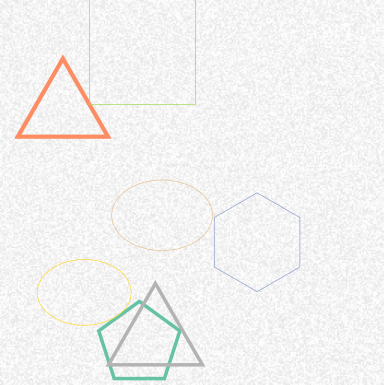[{"shape": "pentagon", "thickness": 2.5, "radius": 0.55, "center": [0.362, 0.106]}, {"shape": "triangle", "thickness": 3, "radius": 0.68, "center": [0.163, 0.713]}, {"shape": "hexagon", "thickness": 0.5, "radius": 0.64, "center": [0.668, 0.371]}, {"shape": "square", "thickness": 0.5, "radius": 0.69, "center": [0.369, 0.868]}, {"shape": "oval", "thickness": 0.5, "radius": 0.61, "center": [0.219, 0.24]}, {"shape": "oval", "thickness": 0.5, "radius": 0.65, "center": [0.421, 0.441]}, {"shape": "triangle", "thickness": 2.5, "radius": 0.7, "center": [0.404, 0.123]}]